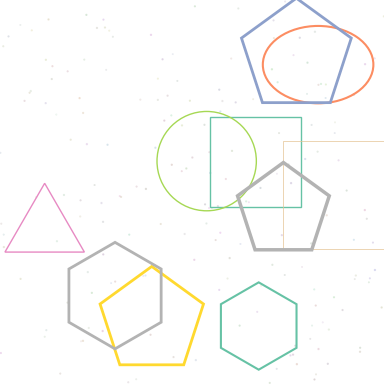[{"shape": "square", "thickness": 1, "radius": 0.59, "center": [0.664, 0.579]}, {"shape": "hexagon", "thickness": 1.5, "radius": 0.57, "center": [0.672, 0.153]}, {"shape": "oval", "thickness": 1.5, "radius": 0.72, "center": [0.826, 0.832]}, {"shape": "pentagon", "thickness": 2, "radius": 0.75, "center": [0.77, 0.855]}, {"shape": "triangle", "thickness": 1, "radius": 0.6, "center": [0.116, 0.405]}, {"shape": "circle", "thickness": 1, "radius": 0.65, "center": [0.537, 0.581]}, {"shape": "pentagon", "thickness": 2, "radius": 0.71, "center": [0.394, 0.167]}, {"shape": "square", "thickness": 0.5, "radius": 0.7, "center": [0.877, 0.494]}, {"shape": "hexagon", "thickness": 2, "radius": 0.69, "center": [0.299, 0.232]}, {"shape": "pentagon", "thickness": 2.5, "radius": 0.63, "center": [0.736, 0.453]}]